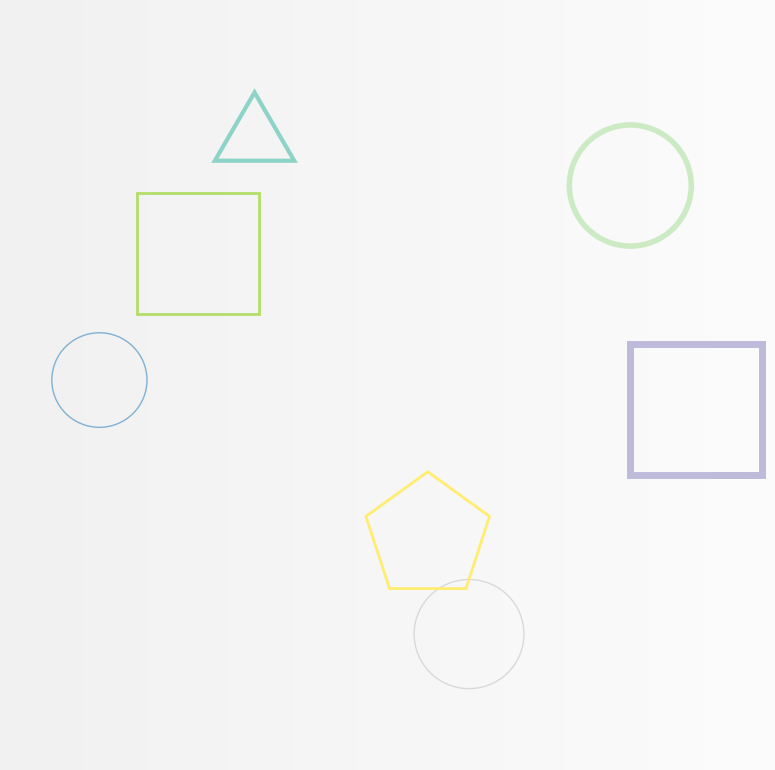[{"shape": "triangle", "thickness": 1.5, "radius": 0.3, "center": [0.328, 0.821]}, {"shape": "square", "thickness": 2.5, "radius": 0.43, "center": [0.898, 0.468]}, {"shape": "circle", "thickness": 0.5, "radius": 0.31, "center": [0.128, 0.506]}, {"shape": "square", "thickness": 1, "radius": 0.39, "center": [0.255, 0.671]}, {"shape": "circle", "thickness": 0.5, "radius": 0.35, "center": [0.605, 0.177]}, {"shape": "circle", "thickness": 2, "radius": 0.39, "center": [0.813, 0.759]}, {"shape": "pentagon", "thickness": 1, "radius": 0.42, "center": [0.552, 0.303]}]